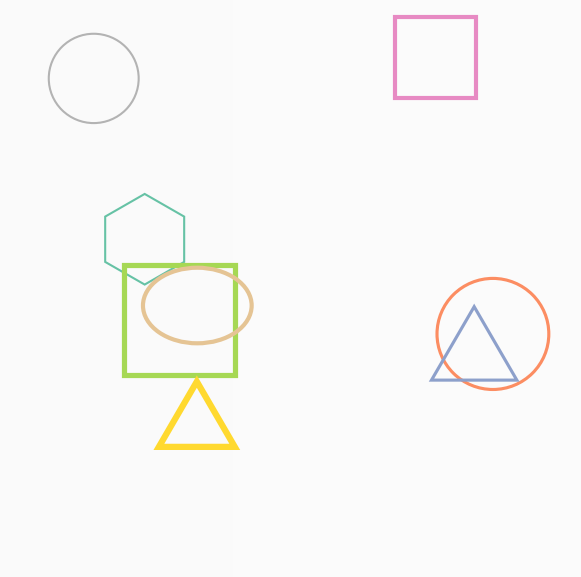[{"shape": "hexagon", "thickness": 1, "radius": 0.39, "center": [0.249, 0.585]}, {"shape": "circle", "thickness": 1.5, "radius": 0.48, "center": [0.848, 0.421]}, {"shape": "triangle", "thickness": 1.5, "radius": 0.42, "center": [0.816, 0.383]}, {"shape": "square", "thickness": 2, "radius": 0.35, "center": [0.75, 0.899]}, {"shape": "square", "thickness": 2.5, "radius": 0.48, "center": [0.309, 0.445]}, {"shape": "triangle", "thickness": 3, "radius": 0.38, "center": [0.339, 0.263]}, {"shape": "oval", "thickness": 2, "radius": 0.47, "center": [0.339, 0.47]}, {"shape": "circle", "thickness": 1, "radius": 0.39, "center": [0.161, 0.863]}]